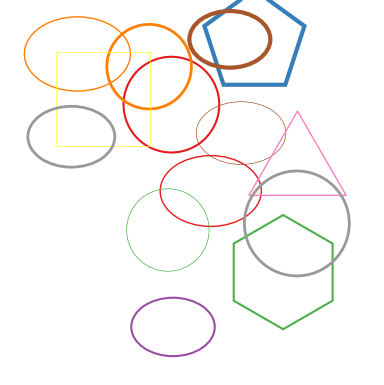[{"shape": "circle", "thickness": 1.5, "radius": 0.62, "center": [0.445, 0.728]}, {"shape": "oval", "thickness": 1, "radius": 0.66, "center": [0.547, 0.504]}, {"shape": "pentagon", "thickness": 3, "radius": 0.68, "center": [0.661, 0.89]}, {"shape": "circle", "thickness": 0.5, "radius": 0.54, "center": [0.436, 0.403]}, {"shape": "hexagon", "thickness": 1.5, "radius": 0.74, "center": [0.735, 0.293]}, {"shape": "oval", "thickness": 1.5, "radius": 0.54, "center": [0.449, 0.151]}, {"shape": "oval", "thickness": 1, "radius": 0.69, "center": [0.201, 0.86]}, {"shape": "circle", "thickness": 2, "radius": 0.55, "center": [0.387, 0.827]}, {"shape": "square", "thickness": 0.5, "radius": 0.61, "center": [0.267, 0.742]}, {"shape": "oval", "thickness": 3, "radius": 0.53, "center": [0.597, 0.898]}, {"shape": "oval", "thickness": 0.5, "radius": 0.58, "center": [0.626, 0.654]}, {"shape": "triangle", "thickness": 1, "radius": 0.73, "center": [0.773, 0.565]}, {"shape": "circle", "thickness": 2, "radius": 0.68, "center": [0.771, 0.42]}, {"shape": "oval", "thickness": 2, "radius": 0.56, "center": [0.185, 0.645]}]